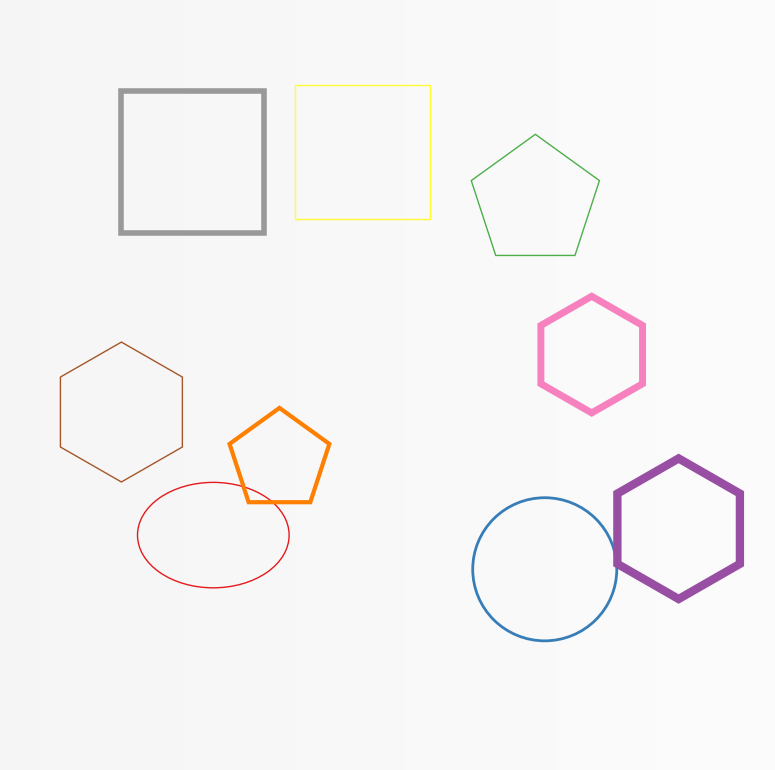[{"shape": "oval", "thickness": 0.5, "radius": 0.49, "center": [0.275, 0.305]}, {"shape": "circle", "thickness": 1, "radius": 0.46, "center": [0.703, 0.261]}, {"shape": "pentagon", "thickness": 0.5, "radius": 0.43, "center": [0.691, 0.739]}, {"shape": "hexagon", "thickness": 3, "radius": 0.46, "center": [0.876, 0.313]}, {"shape": "pentagon", "thickness": 1.5, "radius": 0.34, "center": [0.361, 0.403]}, {"shape": "square", "thickness": 0.5, "radius": 0.44, "center": [0.467, 0.802]}, {"shape": "hexagon", "thickness": 0.5, "radius": 0.45, "center": [0.157, 0.465]}, {"shape": "hexagon", "thickness": 2.5, "radius": 0.38, "center": [0.763, 0.539]}, {"shape": "square", "thickness": 2, "radius": 0.46, "center": [0.248, 0.79]}]